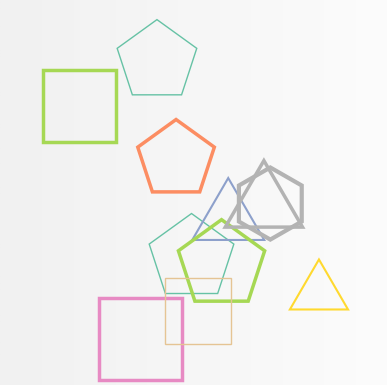[{"shape": "pentagon", "thickness": 1, "radius": 0.54, "center": [0.405, 0.841]}, {"shape": "pentagon", "thickness": 1, "radius": 0.57, "center": [0.494, 0.331]}, {"shape": "pentagon", "thickness": 2.5, "radius": 0.52, "center": [0.454, 0.586]}, {"shape": "triangle", "thickness": 1.5, "radius": 0.54, "center": [0.589, 0.43]}, {"shape": "square", "thickness": 2.5, "radius": 0.53, "center": [0.362, 0.12]}, {"shape": "square", "thickness": 2.5, "radius": 0.47, "center": [0.205, 0.725]}, {"shape": "pentagon", "thickness": 2.5, "radius": 0.59, "center": [0.572, 0.312]}, {"shape": "triangle", "thickness": 1.5, "radius": 0.43, "center": [0.823, 0.239]}, {"shape": "square", "thickness": 1, "radius": 0.43, "center": [0.511, 0.192]}, {"shape": "hexagon", "thickness": 3, "radius": 0.47, "center": [0.698, 0.471]}, {"shape": "triangle", "thickness": 2.5, "radius": 0.58, "center": [0.681, 0.468]}]